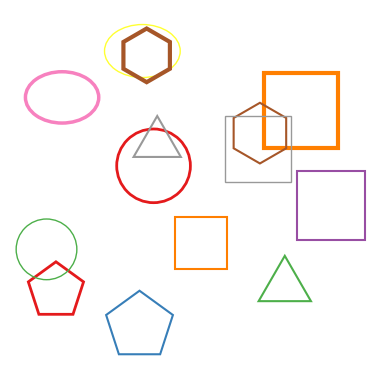[{"shape": "circle", "thickness": 2, "radius": 0.48, "center": [0.399, 0.569]}, {"shape": "pentagon", "thickness": 2, "radius": 0.38, "center": [0.145, 0.245]}, {"shape": "pentagon", "thickness": 1.5, "radius": 0.46, "center": [0.362, 0.154]}, {"shape": "circle", "thickness": 1, "radius": 0.39, "center": [0.121, 0.352]}, {"shape": "triangle", "thickness": 1.5, "radius": 0.39, "center": [0.74, 0.257]}, {"shape": "square", "thickness": 1.5, "radius": 0.44, "center": [0.859, 0.466]}, {"shape": "square", "thickness": 3, "radius": 0.48, "center": [0.781, 0.713]}, {"shape": "square", "thickness": 1.5, "radius": 0.34, "center": [0.521, 0.368]}, {"shape": "oval", "thickness": 1, "radius": 0.49, "center": [0.37, 0.867]}, {"shape": "hexagon", "thickness": 3, "radius": 0.35, "center": [0.381, 0.856]}, {"shape": "hexagon", "thickness": 1.5, "radius": 0.39, "center": [0.675, 0.654]}, {"shape": "oval", "thickness": 2.5, "radius": 0.48, "center": [0.161, 0.747]}, {"shape": "square", "thickness": 1, "radius": 0.43, "center": [0.671, 0.614]}, {"shape": "triangle", "thickness": 1.5, "radius": 0.35, "center": [0.408, 0.628]}]